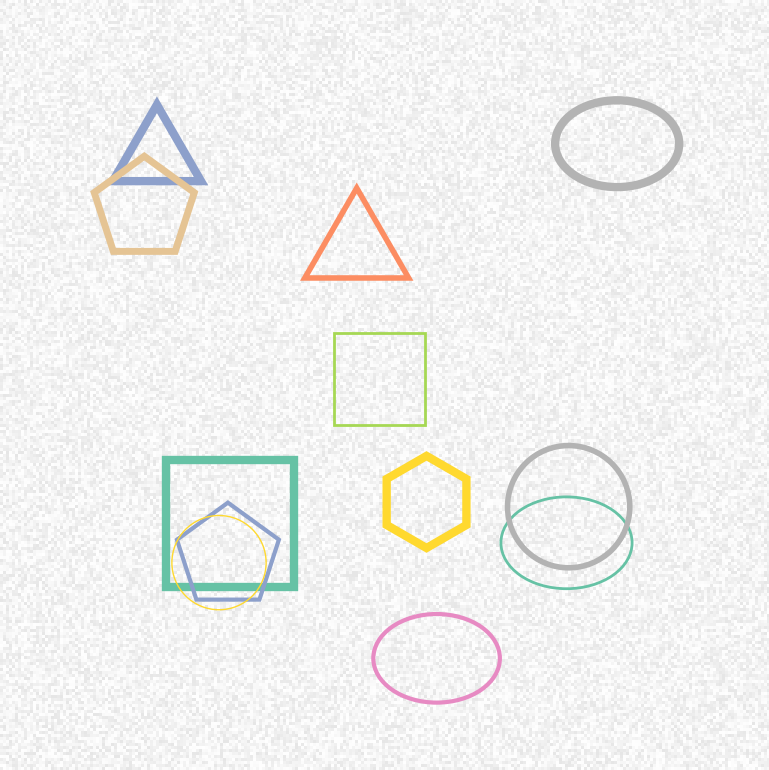[{"shape": "square", "thickness": 3, "radius": 0.41, "center": [0.298, 0.32]}, {"shape": "oval", "thickness": 1, "radius": 0.43, "center": [0.736, 0.295]}, {"shape": "triangle", "thickness": 2, "radius": 0.39, "center": [0.463, 0.678]}, {"shape": "triangle", "thickness": 3, "radius": 0.33, "center": [0.204, 0.798]}, {"shape": "pentagon", "thickness": 1.5, "radius": 0.35, "center": [0.296, 0.278]}, {"shape": "oval", "thickness": 1.5, "radius": 0.41, "center": [0.567, 0.145]}, {"shape": "square", "thickness": 1, "radius": 0.3, "center": [0.493, 0.508]}, {"shape": "hexagon", "thickness": 3, "radius": 0.3, "center": [0.554, 0.348]}, {"shape": "circle", "thickness": 0.5, "radius": 0.31, "center": [0.284, 0.269]}, {"shape": "pentagon", "thickness": 2.5, "radius": 0.34, "center": [0.187, 0.729]}, {"shape": "circle", "thickness": 2, "radius": 0.4, "center": [0.739, 0.342]}, {"shape": "oval", "thickness": 3, "radius": 0.4, "center": [0.802, 0.813]}]